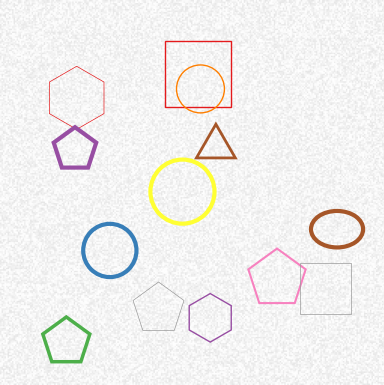[{"shape": "hexagon", "thickness": 0.5, "radius": 0.41, "center": [0.199, 0.746]}, {"shape": "square", "thickness": 1, "radius": 0.43, "center": [0.514, 0.807]}, {"shape": "circle", "thickness": 3, "radius": 0.35, "center": [0.285, 0.349]}, {"shape": "pentagon", "thickness": 2.5, "radius": 0.32, "center": [0.172, 0.112]}, {"shape": "hexagon", "thickness": 1, "radius": 0.32, "center": [0.546, 0.175]}, {"shape": "pentagon", "thickness": 3, "radius": 0.29, "center": [0.195, 0.612]}, {"shape": "circle", "thickness": 1, "radius": 0.31, "center": [0.521, 0.769]}, {"shape": "circle", "thickness": 3, "radius": 0.42, "center": [0.474, 0.502]}, {"shape": "triangle", "thickness": 2, "radius": 0.29, "center": [0.561, 0.619]}, {"shape": "oval", "thickness": 3, "radius": 0.34, "center": [0.875, 0.405]}, {"shape": "pentagon", "thickness": 1.5, "radius": 0.39, "center": [0.72, 0.276]}, {"shape": "square", "thickness": 0.5, "radius": 0.33, "center": [0.845, 0.25]}, {"shape": "pentagon", "thickness": 0.5, "radius": 0.35, "center": [0.412, 0.198]}]